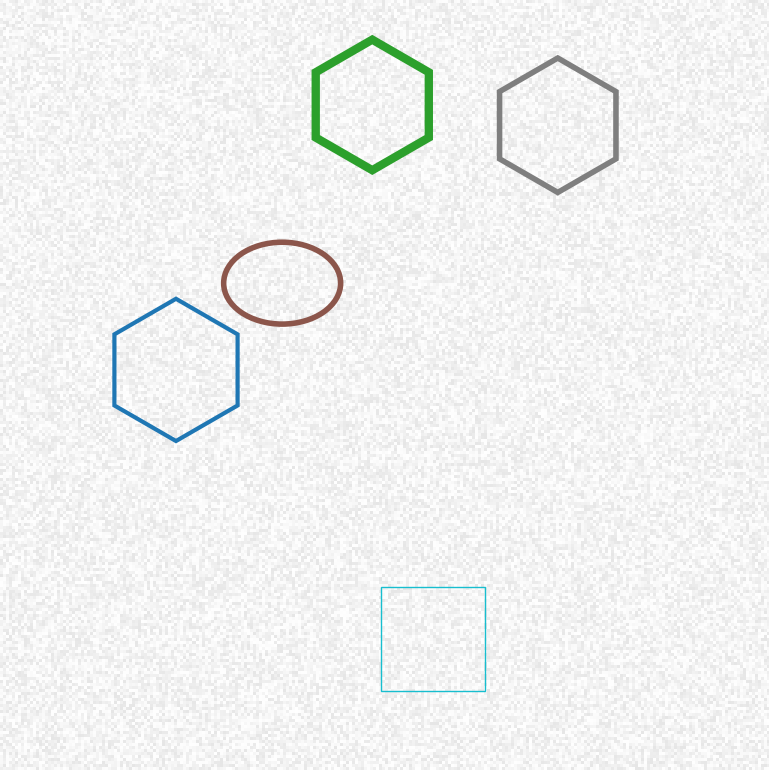[{"shape": "hexagon", "thickness": 1.5, "radius": 0.46, "center": [0.229, 0.52]}, {"shape": "hexagon", "thickness": 3, "radius": 0.42, "center": [0.483, 0.864]}, {"shape": "oval", "thickness": 2, "radius": 0.38, "center": [0.366, 0.632]}, {"shape": "hexagon", "thickness": 2, "radius": 0.44, "center": [0.724, 0.837]}, {"shape": "square", "thickness": 0.5, "radius": 0.34, "center": [0.562, 0.17]}]